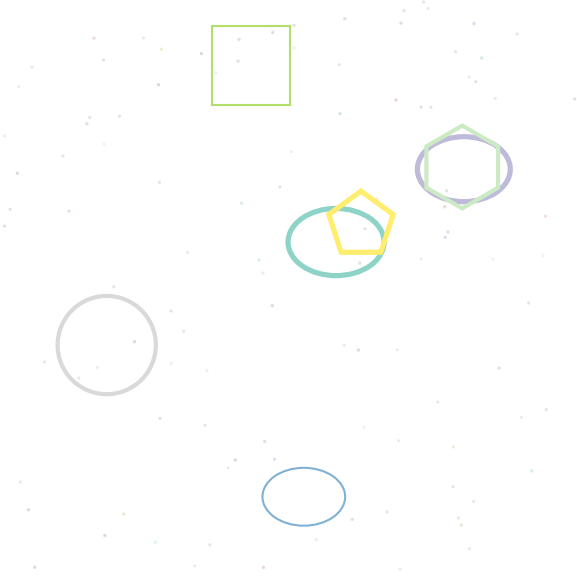[{"shape": "oval", "thickness": 2.5, "radius": 0.42, "center": [0.582, 0.58]}, {"shape": "oval", "thickness": 2.5, "radius": 0.4, "center": [0.803, 0.706]}, {"shape": "oval", "thickness": 1, "radius": 0.36, "center": [0.526, 0.139]}, {"shape": "square", "thickness": 1, "radius": 0.34, "center": [0.435, 0.886]}, {"shape": "circle", "thickness": 2, "radius": 0.43, "center": [0.185, 0.402]}, {"shape": "hexagon", "thickness": 2, "radius": 0.36, "center": [0.8, 0.71]}, {"shape": "pentagon", "thickness": 2.5, "radius": 0.29, "center": [0.625, 0.61]}]